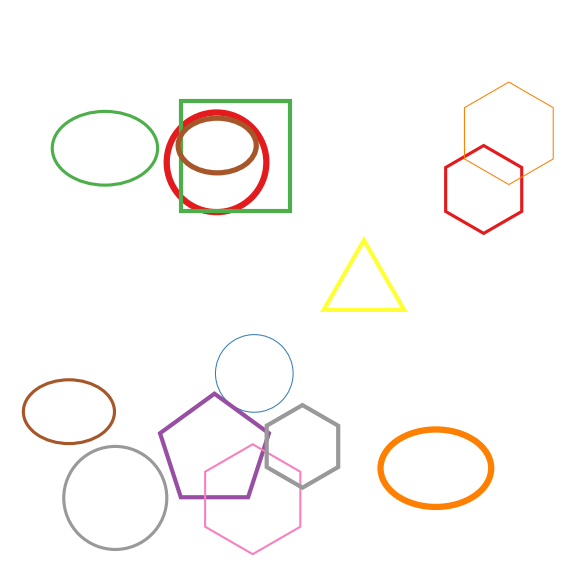[{"shape": "hexagon", "thickness": 1.5, "radius": 0.38, "center": [0.838, 0.671]}, {"shape": "circle", "thickness": 3, "radius": 0.43, "center": [0.375, 0.718]}, {"shape": "circle", "thickness": 0.5, "radius": 0.34, "center": [0.44, 0.352]}, {"shape": "square", "thickness": 2, "radius": 0.47, "center": [0.408, 0.729]}, {"shape": "oval", "thickness": 1.5, "radius": 0.46, "center": [0.182, 0.742]}, {"shape": "pentagon", "thickness": 2, "radius": 0.5, "center": [0.371, 0.218]}, {"shape": "oval", "thickness": 3, "radius": 0.48, "center": [0.755, 0.188]}, {"shape": "hexagon", "thickness": 0.5, "radius": 0.44, "center": [0.881, 0.768]}, {"shape": "triangle", "thickness": 2, "radius": 0.4, "center": [0.63, 0.503]}, {"shape": "oval", "thickness": 2.5, "radius": 0.34, "center": [0.376, 0.747]}, {"shape": "oval", "thickness": 1.5, "radius": 0.39, "center": [0.119, 0.286]}, {"shape": "hexagon", "thickness": 1, "radius": 0.48, "center": [0.438, 0.135]}, {"shape": "hexagon", "thickness": 2, "radius": 0.36, "center": [0.524, 0.226]}, {"shape": "circle", "thickness": 1.5, "radius": 0.45, "center": [0.2, 0.137]}]